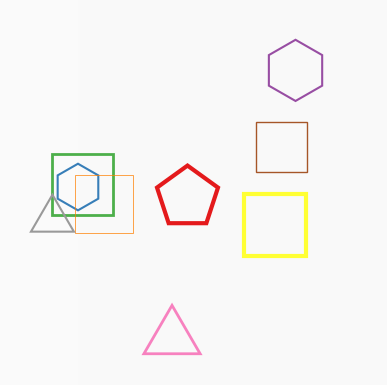[{"shape": "pentagon", "thickness": 3, "radius": 0.41, "center": [0.484, 0.487]}, {"shape": "hexagon", "thickness": 1.5, "radius": 0.3, "center": [0.201, 0.514]}, {"shape": "square", "thickness": 2, "radius": 0.4, "center": [0.213, 0.52]}, {"shape": "hexagon", "thickness": 1.5, "radius": 0.4, "center": [0.763, 0.817]}, {"shape": "square", "thickness": 0.5, "radius": 0.38, "center": [0.269, 0.47]}, {"shape": "square", "thickness": 3, "radius": 0.4, "center": [0.71, 0.415]}, {"shape": "square", "thickness": 1, "radius": 0.33, "center": [0.726, 0.618]}, {"shape": "triangle", "thickness": 2, "radius": 0.42, "center": [0.444, 0.123]}, {"shape": "triangle", "thickness": 1.5, "radius": 0.32, "center": [0.135, 0.43]}]